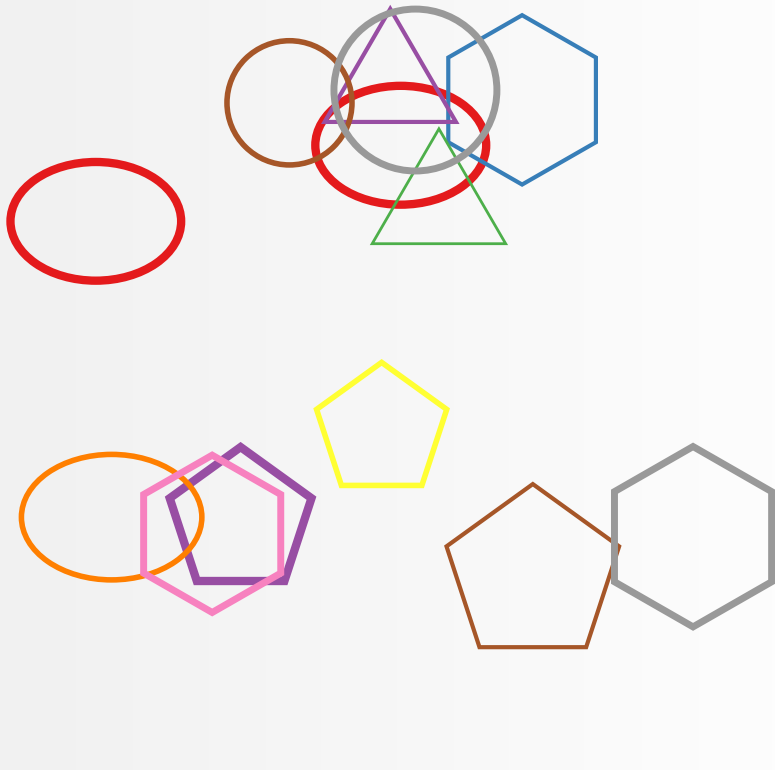[{"shape": "oval", "thickness": 3, "radius": 0.55, "center": [0.124, 0.713]}, {"shape": "oval", "thickness": 3, "radius": 0.55, "center": [0.517, 0.811]}, {"shape": "hexagon", "thickness": 1.5, "radius": 0.55, "center": [0.674, 0.87]}, {"shape": "triangle", "thickness": 1, "radius": 0.5, "center": [0.566, 0.733]}, {"shape": "pentagon", "thickness": 3, "radius": 0.48, "center": [0.31, 0.323]}, {"shape": "triangle", "thickness": 1.5, "radius": 0.49, "center": [0.504, 0.891]}, {"shape": "oval", "thickness": 2, "radius": 0.58, "center": [0.144, 0.328]}, {"shape": "pentagon", "thickness": 2, "radius": 0.44, "center": [0.492, 0.441]}, {"shape": "pentagon", "thickness": 1.5, "radius": 0.59, "center": [0.688, 0.254]}, {"shape": "circle", "thickness": 2, "radius": 0.4, "center": [0.374, 0.866]}, {"shape": "hexagon", "thickness": 2.5, "radius": 0.51, "center": [0.274, 0.307]}, {"shape": "circle", "thickness": 2.5, "radius": 0.53, "center": [0.536, 0.883]}, {"shape": "hexagon", "thickness": 2.5, "radius": 0.59, "center": [0.894, 0.303]}]